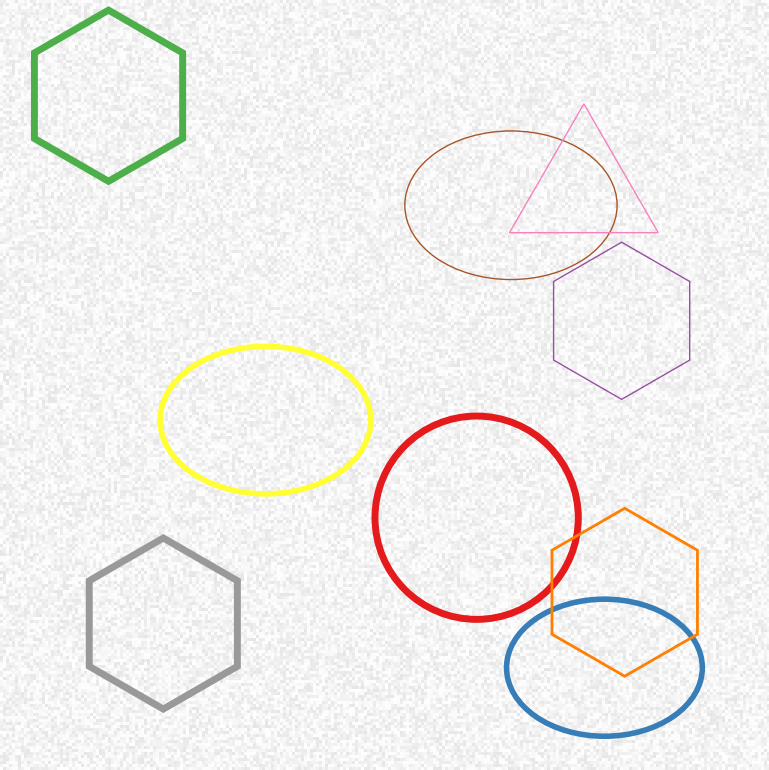[{"shape": "circle", "thickness": 2.5, "radius": 0.66, "center": [0.619, 0.328]}, {"shape": "oval", "thickness": 2, "radius": 0.64, "center": [0.785, 0.133]}, {"shape": "hexagon", "thickness": 2.5, "radius": 0.56, "center": [0.141, 0.876]}, {"shape": "hexagon", "thickness": 0.5, "radius": 0.51, "center": [0.807, 0.583]}, {"shape": "hexagon", "thickness": 1, "radius": 0.55, "center": [0.811, 0.231]}, {"shape": "oval", "thickness": 2, "radius": 0.68, "center": [0.345, 0.454]}, {"shape": "oval", "thickness": 0.5, "radius": 0.69, "center": [0.664, 0.733]}, {"shape": "triangle", "thickness": 0.5, "radius": 0.56, "center": [0.758, 0.754]}, {"shape": "hexagon", "thickness": 2.5, "radius": 0.56, "center": [0.212, 0.19]}]